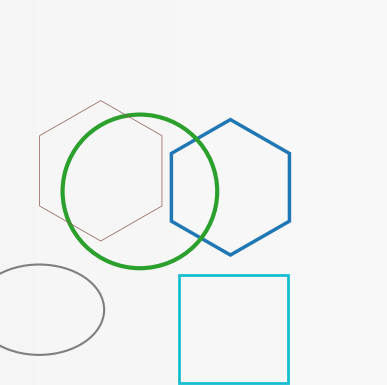[{"shape": "hexagon", "thickness": 2.5, "radius": 0.88, "center": [0.595, 0.513]}, {"shape": "circle", "thickness": 3, "radius": 1.0, "center": [0.361, 0.503]}, {"shape": "hexagon", "thickness": 0.5, "radius": 0.91, "center": [0.26, 0.556]}, {"shape": "oval", "thickness": 1.5, "radius": 0.84, "center": [0.101, 0.196]}, {"shape": "square", "thickness": 2, "radius": 0.7, "center": [0.602, 0.145]}]